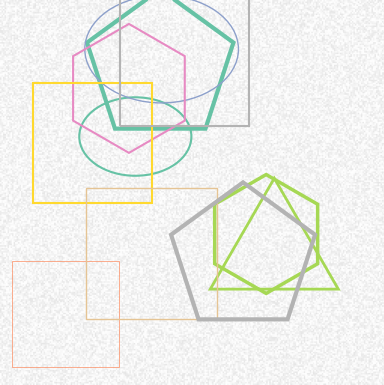[{"shape": "pentagon", "thickness": 3, "radius": 1.0, "center": [0.416, 0.828]}, {"shape": "oval", "thickness": 1.5, "radius": 0.73, "center": [0.352, 0.645]}, {"shape": "square", "thickness": 0.5, "radius": 0.69, "center": [0.17, 0.185]}, {"shape": "oval", "thickness": 1, "radius": 1.0, "center": [0.42, 0.872]}, {"shape": "hexagon", "thickness": 1.5, "radius": 0.84, "center": [0.335, 0.77]}, {"shape": "hexagon", "thickness": 2.5, "radius": 0.77, "center": [0.691, 0.392]}, {"shape": "triangle", "thickness": 2, "radius": 0.96, "center": [0.712, 0.345]}, {"shape": "square", "thickness": 1.5, "radius": 0.78, "center": [0.24, 0.628]}, {"shape": "square", "thickness": 1, "radius": 0.85, "center": [0.394, 0.342]}, {"shape": "pentagon", "thickness": 3, "radius": 0.98, "center": [0.631, 0.33]}, {"shape": "square", "thickness": 1.5, "radius": 0.84, "center": [0.479, 0.842]}]